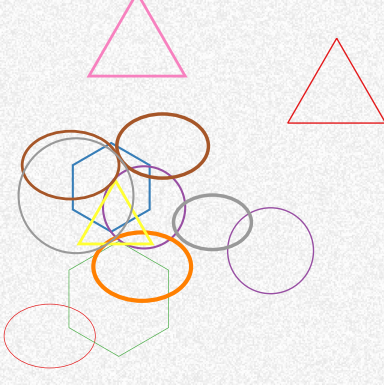[{"shape": "triangle", "thickness": 1, "radius": 0.73, "center": [0.875, 0.754]}, {"shape": "oval", "thickness": 0.5, "radius": 0.59, "center": [0.129, 0.127]}, {"shape": "hexagon", "thickness": 1.5, "radius": 0.58, "center": [0.289, 0.513]}, {"shape": "hexagon", "thickness": 0.5, "radius": 0.75, "center": [0.308, 0.224]}, {"shape": "circle", "thickness": 1, "radius": 0.56, "center": [0.703, 0.349]}, {"shape": "circle", "thickness": 1.5, "radius": 0.53, "center": [0.374, 0.461]}, {"shape": "oval", "thickness": 3, "radius": 0.63, "center": [0.369, 0.307]}, {"shape": "triangle", "thickness": 2, "radius": 0.55, "center": [0.3, 0.421]}, {"shape": "oval", "thickness": 2, "radius": 0.63, "center": [0.183, 0.571]}, {"shape": "oval", "thickness": 2.5, "radius": 0.59, "center": [0.422, 0.621]}, {"shape": "triangle", "thickness": 2, "radius": 0.72, "center": [0.356, 0.874]}, {"shape": "circle", "thickness": 1.5, "radius": 0.75, "center": [0.197, 0.492]}, {"shape": "oval", "thickness": 2.5, "radius": 0.51, "center": [0.552, 0.423]}]